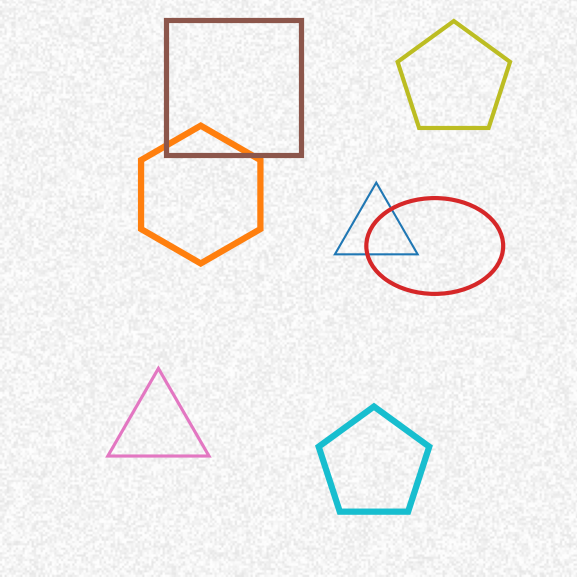[{"shape": "triangle", "thickness": 1, "radius": 0.41, "center": [0.652, 0.6]}, {"shape": "hexagon", "thickness": 3, "radius": 0.6, "center": [0.348, 0.662]}, {"shape": "oval", "thickness": 2, "radius": 0.59, "center": [0.753, 0.573]}, {"shape": "square", "thickness": 2.5, "radius": 0.58, "center": [0.405, 0.848]}, {"shape": "triangle", "thickness": 1.5, "radius": 0.51, "center": [0.274, 0.26]}, {"shape": "pentagon", "thickness": 2, "radius": 0.51, "center": [0.786, 0.86]}, {"shape": "pentagon", "thickness": 3, "radius": 0.5, "center": [0.648, 0.195]}]